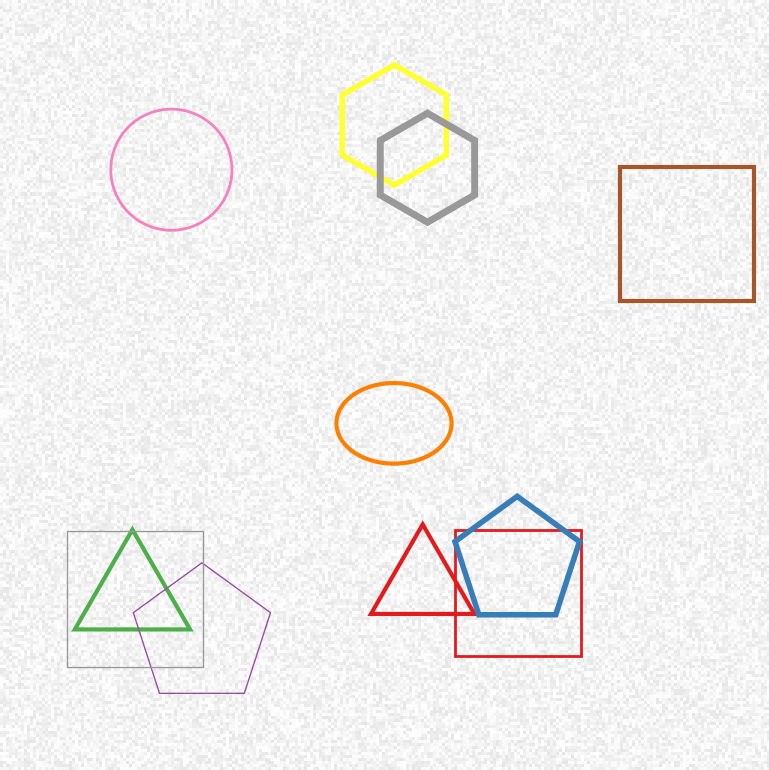[{"shape": "triangle", "thickness": 1.5, "radius": 0.39, "center": [0.549, 0.241]}, {"shape": "square", "thickness": 1, "radius": 0.41, "center": [0.673, 0.23]}, {"shape": "pentagon", "thickness": 2, "radius": 0.42, "center": [0.672, 0.27]}, {"shape": "triangle", "thickness": 1.5, "radius": 0.43, "center": [0.172, 0.226]}, {"shape": "pentagon", "thickness": 0.5, "radius": 0.47, "center": [0.262, 0.175]}, {"shape": "oval", "thickness": 1.5, "radius": 0.37, "center": [0.512, 0.45]}, {"shape": "hexagon", "thickness": 2, "radius": 0.39, "center": [0.512, 0.838]}, {"shape": "square", "thickness": 1.5, "radius": 0.44, "center": [0.892, 0.696]}, {"shape": "circle", "thickness": 1, "radius": 0.39, "center": [0.223, 0.78]}, {"shape": "square", "thickness": 0.5, "radius": 0.44, "center": [0.176, 0.222]}, {"shape": "hexagon", "thickness": 2.5, "radius": 0.35, "center": [0.555, 0.782]}]